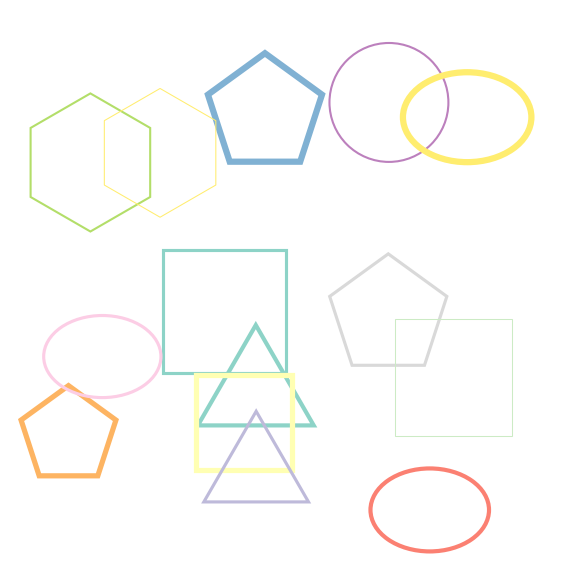[{"shape": "square", "thickness": 1.5, "radius": 0.53, "center": [0.389, 0.46]}, {"shape": "triangle", "thickness": 2, "radius": 0.58, "center": [0.443, 0.32]}, {"shape": "square", "thickness": 2.5, "radius": 0.41, "center": [0.422, 0.268]}, {"shape": "triangle", "thickness": 1.5, "radius": 0.52, "center": [0.444, 0.182]}, {"shape": "oval", "thickness": 2, "radius": 0.51, "center": [0.744, 0.116]}, {"shape": "pentagon", "thickness": 3, "radius": 0.52, "center": [0.459, 0.803]}, {"shape": "pentagon", "thickness": 2.5, "radius": 0.43, "center": [0.119, 0.245]}, {"shape": "hexagon", "thickness": 1, "radius": 0.6, "center": [0.157, 0.718]}, {"shape": "oval", "thickness": 1.5, "radius": 0.51, "center": [0.177, 0.382]}, {"shape": "pentagon", "thickness": 1.5, "radius": 0.53, "center": [0.672, 0.453]}, {"shape": "circle", "thickness": 1, "radius": 0.51, "center": [0.673, 0.822]}, {"shape": "square", "thickness": 0.5, "radius": 0.51, "center": [0.785, 0.345]}, {"shape": "oval", "thickness": 3, "radius": 0.56, "center": [0.809, 0.796]}, {"shape": "hexagon", "thickness": 0.5, "radius": 0.56, "center": [0.277, 0.734]}]